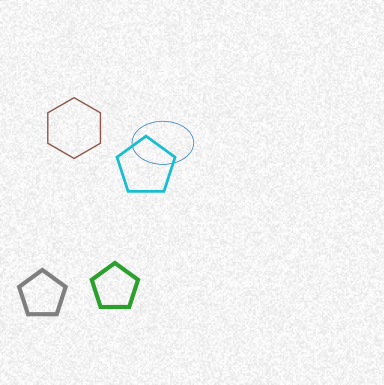[{"shape": "oval", "thickness": 0.5, "radius": 0.4, "center": [0.423, 0.629]}, {"shape": "pentagon", "thickness": 3, "radius": 0.32, "center": [0.298, 0.254]}, {"shape": "hexagon", "thickness": 1, "radius": 0.39, "center": [0.192, 0.667]}, {"shape": "pentagon", "thickness": 3, "radius": 0.32, "center": [0.11, 0.235]}, {"shape": "pentagon", "thickness": 2, "radius": 0.4, "center": [0.379, 0.567]}]